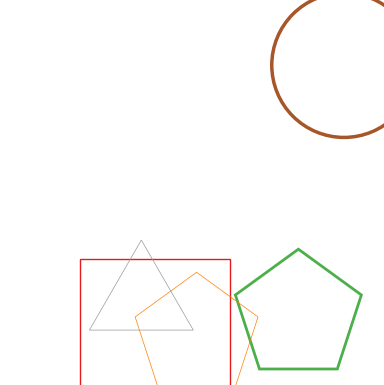[{"shape": "square", "thickness": 1, "radius": 0.97, "center": [0.403, 0.132]}, {"shape": "pentagon", "thickness": 2, "radius": 0.86, "center": [0.775, 0.181]}, {"shape": "pentagon", "thickness": 0.5, "radius": 0.84, "center": [0.511, 0.125]}, {"shape": "circle", "thickness": 2.5, "radius": 0.94, "center": [0.894, 0.831]}, {"shape": "triangle", "thickness": 0.5, "radius": 0.78, "center": [0.367, 0.221]}]